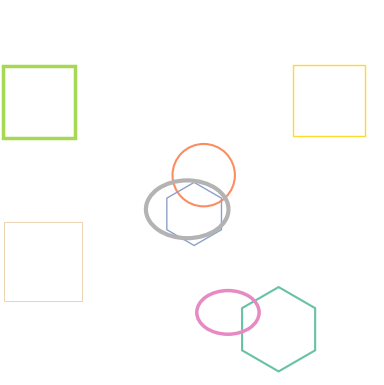[{"shape": "hexagon", "thickness": 1.5, "radius": 0.55, "center": [0.724, 0.145]}, {"shape": "circle", "thickness": 1.5, "radius": 0.41, "center": [0.529, 0.545]}, {"shape": "hexagon", "thickness": 1, "radius": 0.41, "center": [0.504, 0.444]}, {"shape": "oval", "thickness": 2.5, "radius": 0.4, "center": [0.592, 0.189]}, {"shape": "square", "thickness": 2.5, "radius": 0.47, "center": [0.102, 0.734]}, {"shape": "square", "thickness": 1, "radius": 0.46, "center": [0.854, 0.74]}, {"shape": "square", "thickness": 0.5, "radius": 0.51, "center": [0.112, 0.32]}, {"shape": "oval", "thickness": 3, "radius": 0.54, "center": [0.486, 0.456]}]